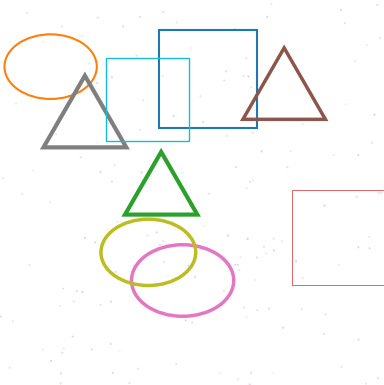[{"shape": "square", "thickness": 1.5, "radius": 0.64, "center": [0.54, 0.795]}, {"shape": "oval", "thickness": 1.5, "radius": 0.6, "center": [0.132, 0.827]}, {"shape": "triangle", "thickness": 3, "radius": 0.54, "center": [0.419, 0.497]}, {"shape": "square", "thickness": 0.5, "radius": 0.62, "center": [0.883, 0.384]}, {"shape": "triangle", "thickness": 2.5, "radius": 0.62, "center": [0.738, 0.752]}, {"shape": "oval", "thickness": 2.5, "radius": 0.66, "center": [0.474, 0.271]}, {"shape": "triangle", "thickness": 3, "radius": 0.62, "center": [0.22, 0.679]}, {"shape": "oval", "thickness": 2.5, "radius": 0.62, "center": [0.385, 0.345]}, {"shape": "square", "thickness": 1, "radius": 0.54, "center": [0.384, 0.742]}]